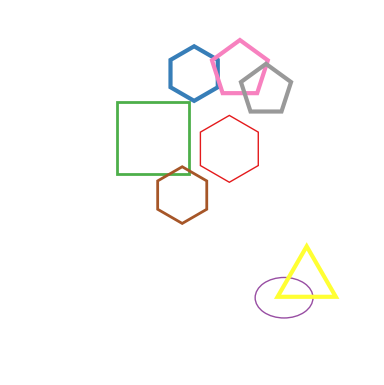[{"shape": "hexagon", "thickness": 1, "radius": 0.43, "center": [0.596, 0.613]}, {"shape": "hexagon", "thickness": 3, "radius": 0.35, "center": [0.504, 0.809]}, {"shape": "square", "thickness": 2, "radius": 0.47, "center": [0.398, 0.64]}, {"shape": "oval", "thickness": 1, "radius": 0.38, "center": [0.738, 0.227]}, {"shape": "triangle", "thickness": 3, "radius": 0.44, "center": [0.797, 0.273]}, {"shape": "hexagon", "thickness": 2, "radius": 0.37, "center": [0.473, 0.493]}, {"shape": "pentagon", "thickness": 3, "radius": 0.38, "center": [0.623, 0.82]}, {"shape": "pentagon", "thickness": 3, "radius": 0.34, "center": [0.691, 0.766]}]